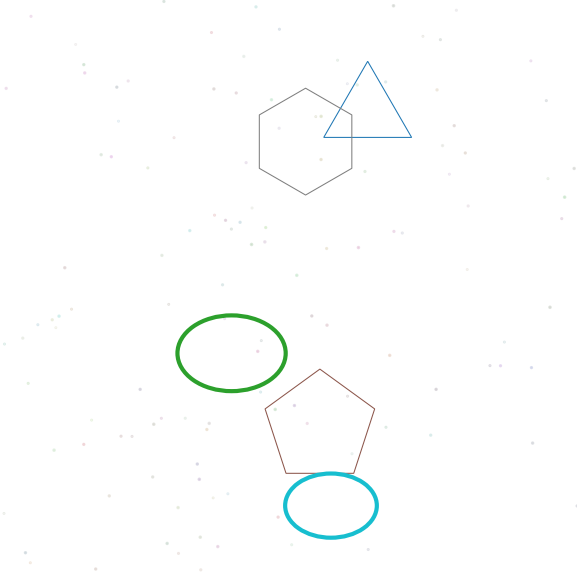[{"shape": "triangle", "thickness": 0.5, "radius": 0.44, "center": [0.637, 0.805]}, {"shape": "oval", "thickness": 2, "radius": 0.47, "center": [0.401, 0.387]}, {"shape": "pentagon", "thickness": 0.5, "radius": 0.5, "center": [0.554, 0.26]}, {"shape": "hexagon", "thickness": 0.5, "radius": 0.46, "center": [0.529, 0.754]}, {"shape": "oval", "thickness": 2, "radius": 0.4, "center": [0.573, 0.124]}]